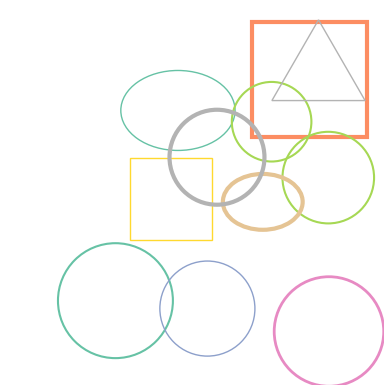[{"shape": "oval", "thickness": 1, "radius": 0.74, "center": [0.462, 0.713]}, {"shape": "circle", "thickness": 1.5, "radius": 0.75, "center": [0.3, 0.219]}, {"shape": "square", "thickness": 3, "radius": 0.74, "center": [0.804, 0.794]}, {"shape": "circle", "thickness": 1, "radius": 0.62, "center": [0.539, 0.199]}, {"shape": "circle", "thickness": 2, "radius": 0.71, "center": [0.854, 0.139]}, {"shape": "circle", "thickness": 1.5, "radius": 0.52, "center": [0.705, 0.684]}, {"shape": "circle", "thickness": 1.5, "radius": 0.59, "center": [0.853, 0.539]}, {"shape": "square", "thickness": 1, "radius": 0.53, "center": [0.444, 0.484]}, {"shape": "oval", "thickness": 3, "radius": 0.52, "center": [0.683, 0.476]}, {"shape": "triangle", "thickness": 1, "radius": 0.7, "center": [0.827, 0.809]}, {"shape": "circle", "thickness": 3, "radius": 0.62, "center": [0.564, 0.592]}]